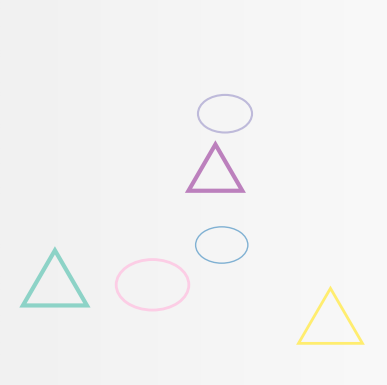[{"shape": "triangle", "thickness": 3, "radius": 0.48, "center": [0.142, 0.254]}, {"shape": "oval", "thickness": 1.5, "radius": 0.35, "center": [0.581, 0.705]}, {"shape": "oval", "thickness": 1, "radius": 0.34, "center": [0.572, 0.364]}, {"shape": "oval", "thickness": 2, "radius": 0.47, "center": [0.394, 0.26]}, {"shape": "triangle", "thickness": 3, "radius": 0.4, "center": [0.556, 0.545]}, {"shape": "triangle", "thickness": 2, "radius": 0.48, "center": [0.853, 0.156]}]